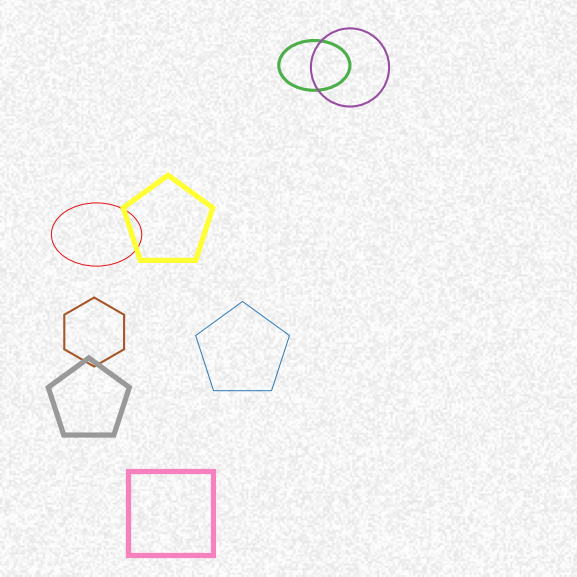[{"shape": "oval", "thickness": 0.5, "radius": 0.39, "center": [0.167, 0.593]}, {"shape": "pentagon", "thickness": 0.5, "radius": 0.43, "center": [0.42, 0.392]}, {"shape": "oval", "thickness": 1.5, "radius": 0.31, "center": [0.544, 0.886]}, {"shape": "circle", "thickness": 1, "radius": 0.34, "center": [0.606, 0.882]}, {"shape": "pentagon", "thickness": 2.5, "radius": 0.41, "center": [0.291, 0.614]}, {"shape": "hexagon", "thickness": 1, "radius": 0.3, "center": [0.163, 0.424]}, {"shape": "square", "thickness": 2.5, "radius": 0.37, "center": [0.295, 0.111]}, {"shape": "pentagon", "thickness": 2.5, "radius": 0.37, "center": [0.154, 0.306]}]